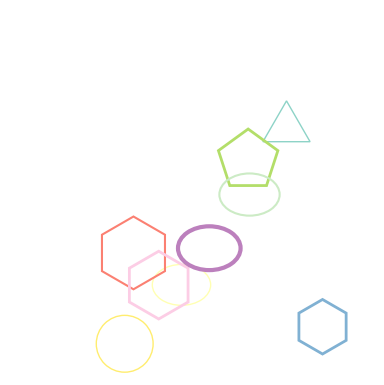[{"shape": "triangle", "thickness": 1, "radius": 0.35, "center": [0.744, 0.667]}, {"shape": "oval", "thickness": 1, "radius": 0.38, "center": [0.471, 0.26]}, {"shape": "hexagon", "thickness": 1.5, "radius": 0.47, "center": [0.347, 0.343]}, {"shape": "hexagon", "thickness": 2, "radius": 0.35, "center": [0.838, 0.151]}, {"shape": "pentagon", "thickness": 2, "radius": 0.41, "center": [0.645, 0.584]}, {"shape": "hexagon", "thickness": 2, "radius": 0.44, "center": [0.412, 0.259]}, {"shape": "oval", "thickness": 3, "radius": 0.41, "center": [0.544, 0.355]}, {"shape": "oval", "thickness": 1.5, "radius": 0.39, "center": [0.648, 0.495]}, {"shape": "circle", "thickness": 1, "radius": 0.37, "center": [0.324, 0.107]}]